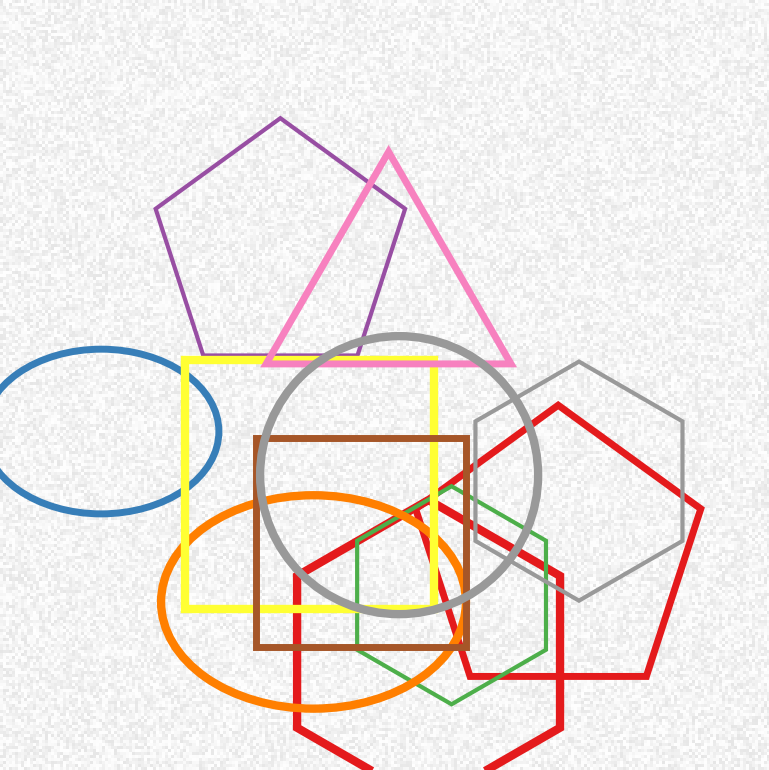[{"shape": "pentagon", "thickness": 2.5, "radius": 0.97, "center": [0.725, 0.279]}, {"shape": "hexagon", "thickness": 3, "radius": 0.99, "center": [0.557, 0.153]}, {"shape": "oval", "thickness": 2.5, "radius": 0.76, "center": [0.131, 0.44]}, {"shape": "hexagon", "thickness": 1.5, "radius": 0.71, "center": [0.586, 0.227]}, {"shape": "pentagon", "thickness": 1.5, "radius": 0.85, "center": [0.364, 0.676]}, {"shape": "oval", "thickness": 3, "radius": 0.99, "center": [0.407, 0.218]}, {"shape": "square", "thickness": 3, "radius": 0.81, "center": [0.402, 0.371]}, {"shape": "square", "thickness": 2.5, "radius": 0.68, "center": [0.469, 0.295]}, {"shape": "triangle", "thickness": 2.5, "radius": 0.92, "center": [0.505, 0.619]}, {"shape": "hexagon", "thickness": 1.5, "radius": 0.78, "center": [0.752, 0.375]}, {"shape": "circle", "thickness": 3, "radius": 0.9, "center": [0.518, 0.383]}]